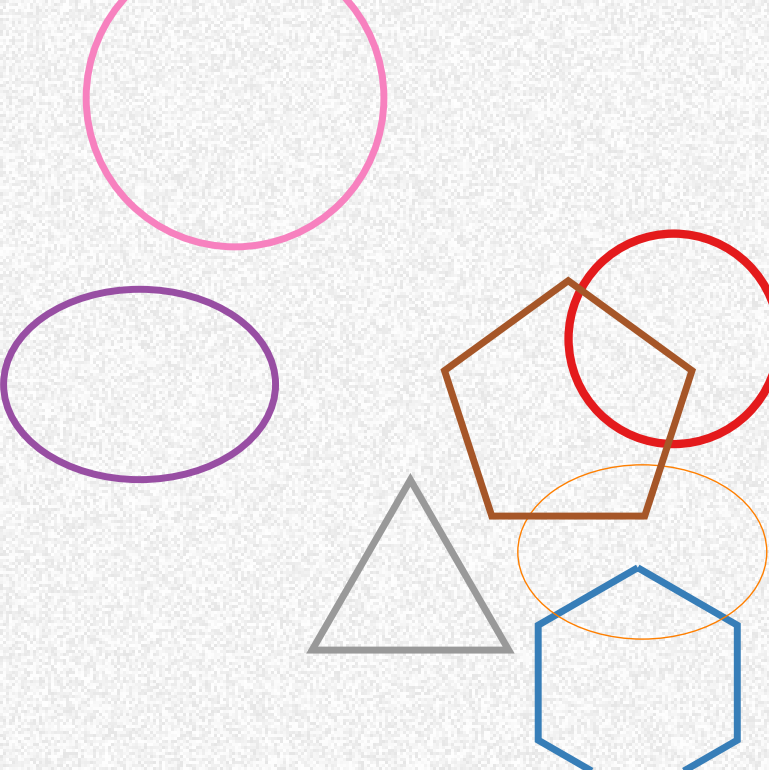[{"shape": "circle", "thickness": 3, "radius": 0.68, "center": [0.875, 0.56]}, {"shape": "hexagon", "thickness": 2.5, "radius": 0.75, "center": [0.828, 0.113]}, {"shape": "oval", "thickness": 2.5, "radius": 0.88, "center": [0.181, 0.501]}, {"shape": "oval", "thickness": 0.5, "radius": 0.81, "center": [0.834, 0.283]}, {"shape": "pentagon", "thickness": 2.5, "radius": 0.84, "center": [0.738, 0.466]}, {"shape": "circle", "thickness": 2.5, "radius": 0.97, "center": [0.305, 0.873]}, {"shape": "triangle", "thickness": 2.5, "radius": 0.74, "center": [0.533, 0.229]}]